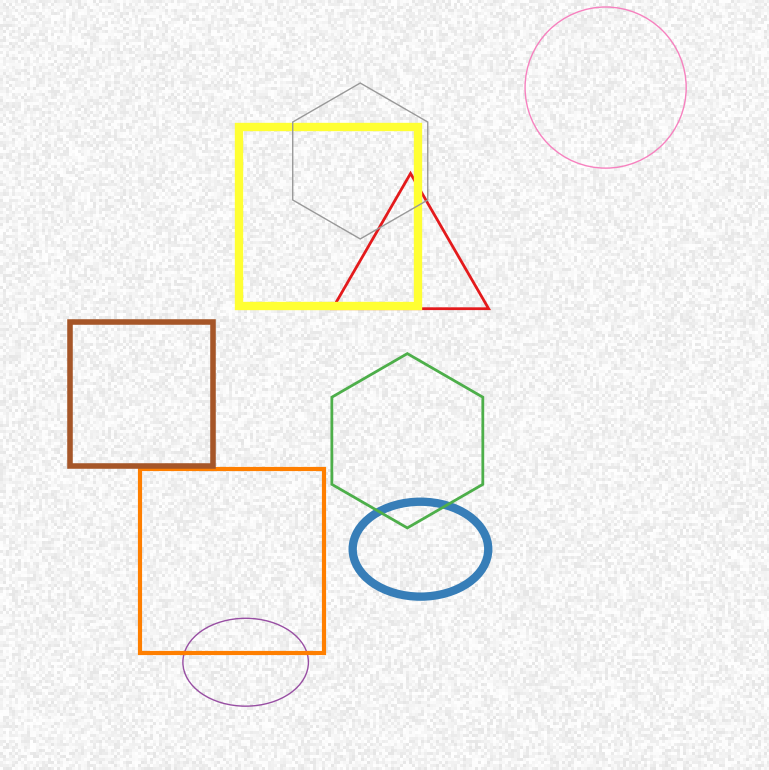[{"shape": "triangle", "thickness": 1, "radius": 0.59, "center": [0.533, 0.658]}, {"shape": "oval", "thickness": 3, "radius": 0.44, "center": [0.546, 0.287]}, {"shape": "hexagon", "thickness": 1, "radius": 0.57, "center": [0.529, 0.428]}, {"shape": "oval", "thickness": 0.5, "radius": 0.41, "center": [0.319, 0.14]}, {"shape": "square", "thickness": 1.5, "radius": 0.6, "center": [0.302, 0.272]}, {"shape": "square", "thickness": 3, "radius": 0.58, "center": [0.427, 0.719]}, {"shape": "square", "thickness": 2, "radius": 0.47, "center": [0.184, 0.488]}, {"shape": "circle", "thickness": 0.5, "radius": 0.52, "center": [0.787, 0.886]}, {"shape": "hexagon", "thickness": 0.5, "radius": 0.51, "center": [0.468, 0.791]}]